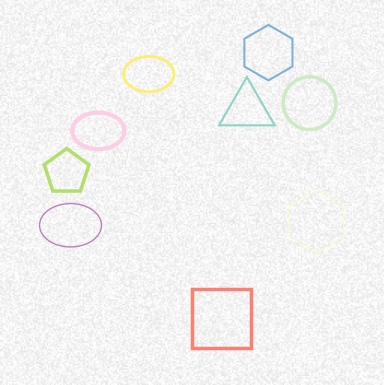[{"shape": "triangle", "thickness": 1.5, "radius": 0.42, "center": [0.641, 0.716]}, {"shape": "hexagon", "thickness": 0.5, "radius": 0.41, "center": [0.821, 0.424]}, {"shape": "square", "thickness": 2.5, "radius": 0.38, "center": [0.575, 0.174]}, {"shape": "hexagon", "thickness": 1.5, "radius": 0.36, "center": [0.697, 0.863]}, {"shape": "pentagon", "thickness": 2.5, "radius": 0.31, "center": [0.173, 0.553]}, {"shape": "oval", "thickness": 3, "radius": 0.34, "center": [0.256, 0.66]}, {"shape": "oval", "thickness": 1, "radius": 0.4, "center": [0.183, 0.415]}, {"shape": "circle", "thickness": 2.5, "radius": 0.34, "center": [0.804, 0.732]}, {"shape": "oval", "thickness": 2, "radius": 0.33, "center": [0.387, 0.808]}]